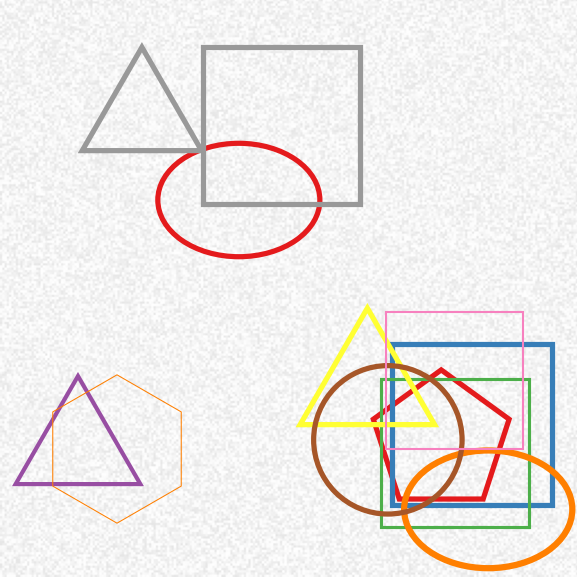[{"shape": "pentagon", "thickness": 2.5, "radius": 0.62, "center": [0.764, 0.235]}, {"shape": "oval", "thickness": 2.5, "radius": 0.7, "center": [0.414, 0.653]}, {"shape": "square", "thickness": 2.5, "radius": 0.7, "center": [0.817, 0.264]}, {"shape": "square", "thickness": 1.5, "radius": 0.64, "center": [0.788, 0.214]}, {"shape": "triangle", "thickness": 2, "radius": 0.62, "center": [0.135, 0.223]}, {"shape": "oval", "thickness": 3, "radius": 0.73, "center": [0.845, 0.117]}, {"shape": "hexagon", "thickness": 0.5, "radius": 0.64, "center": [0.203, 0.222]}, {"shape": "triangle", "thickness": 2.5, "radius": 0.67, "center": [0.636, 0.331]}, {"shape": "circle", "thickness": 2.5, "radius": 0.64, "center": [0.672, 0.238]}, {"shape": "square", "thickness": 1, "radius": 0.59, "center": [0.787, 0.34]}, {"shape": "square", "thickness": 2.5, "radius": 0.68, "center": [0.488, 0.782]}, {"shape": "triangle", "thickness": 2.5, "radius": 0.6, "center": [0.246, 0.798]}]